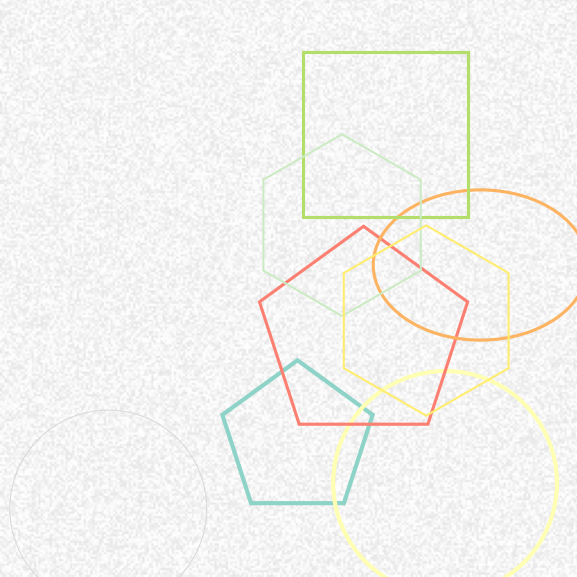[{"shape": "pentagon", "thickness": 2, "radius": 0.68, "center": [0.515, 0.239]}, {"shape": "circle", "thickness": 2, "radius": 0.97, "center": [0.771, 0.163]}, {"shape": "pentagon", "thickness": 1.5, "radius": 0.95, "center": [0.63, 0.418]}, {"shape": "oval", "thickness": 1.5, "radius": 0.93, "center": [0.832, 0.54]}, {"shape": "square", "thickness": 1.5, "radius": 0.72, "center": [0.667, 0.766]}, {"shape": "circle", "thickness": 0.5, "radius": 0.85, "center": [0.187, 0.118]}, {"shape": "hexagon", "thickness": 1, "radius": 0.79, "center": [0.592, 0.609]}, {"shape": "hexagon", "thickness": 1, "radius": 0.82, "center": [0.738, 0.444]}]